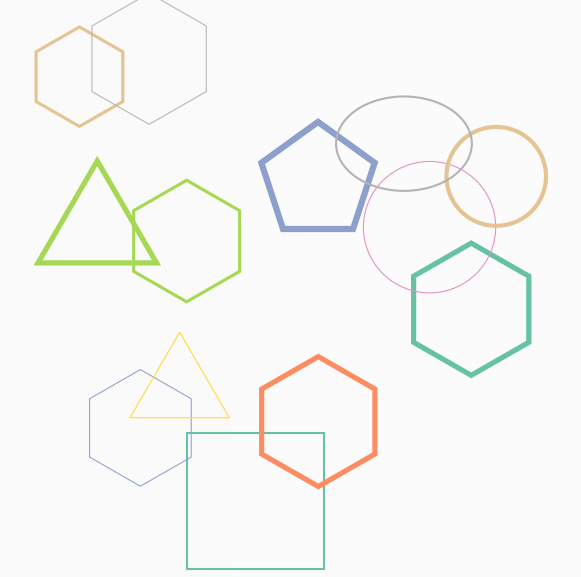[{"shape": "square", "thickness": 1, "radius": 0.59, "center": [0.439, 0.131]}, {"shape": "hexagon", "thickness": 2.5, "radius": 0.57, "center": [0.811, 0.464]}, {"shape": "hexagon", "thickness": 2.5, "radius": 0.56, "center": [0.548, 0.269]}, {"shape": "hexagon", "thickness": 0.5, "radius": 0.5, "center": [0.242, 0.258]}, {"shape": "pentagon", "thickness": 3, "radius": 0.51, "center": [0.547, 0.686]}, {"shape": "circle", "thickness": 0.5, "radius": 0.57, "center": [0.739, 0.606]}, {"shape": "triangle", "thickness": 2.5, "radius": 0.59, "center": [0.167, 0.603]}, {"shape": "hexagon", "thickness": 1.5, "radius": 0.53, "center": [0.321, 0.582]}, {"shape": "triangle", "thickness": 0.5, "radius": 0.49, "center": [0.309, 0.325]}, {"shape": "hexagon", "thickness": 1.5, "radius": 0.43, "center": [0.137, 0.866]}, {"shape": "circle", "thickness": 2, "radius": 0.43, "center": [0.854, 0.694]}, {"shape": "hexagon", "thickness": 0.5, "radius": 0.57, "center": [0.257, 0.897]}, {"shape": "oval", "thickness": 1, "radius": 0.58, "center": [0.695, 0.75]}]